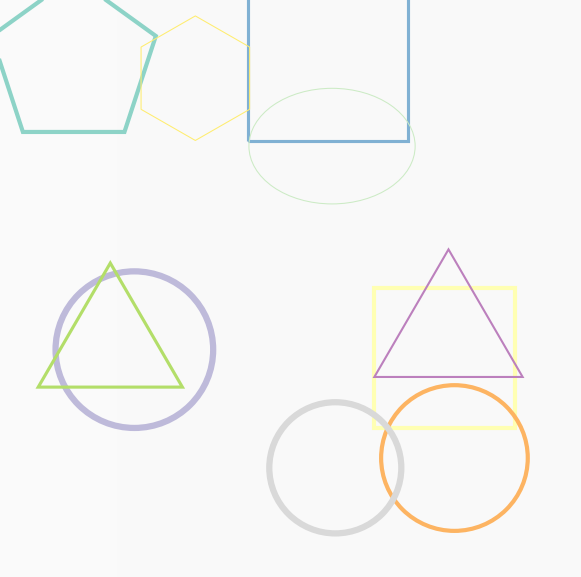[{"shape": "pentagon", "thickness": 2, "radius": 0.74, "center": [0.127, 0.891]}, {"shape": "square", "thickness": 2, "radius": 0.61, "center": [0.765, 0.378]}, {"shape": "circle", "thickness": 3, "radius": 0.68, "center": [0.231, 0.394]}, {"shape": "square", "thickness": 1.5, "radius": 0.69, "center": [0.564, 0.893]}, {"shape": "circle", "thickness": 2, "radius": 0.63, "center": [0.782, 0.206]}, {"shape": "triangle", "thickness": 1.5, "radius": 0.72, "center": [0.19, 0.4]}, {"shape": "circle", "thickness": 3, "radius": 0.57, "center": [0.577, 0.189]}, {"shape": "triangle", "thickness": 1, "radius": 0.74, "center": [0.772, 0.42]}, {"shape": "oval", "thickness": 0.5, "radius": 0.71, "center": [0.571, 0.746]}, {"shape": "hexagon", "thickness": 0.5, "radius": 0.54, "center": [0.336, 0.864]}]